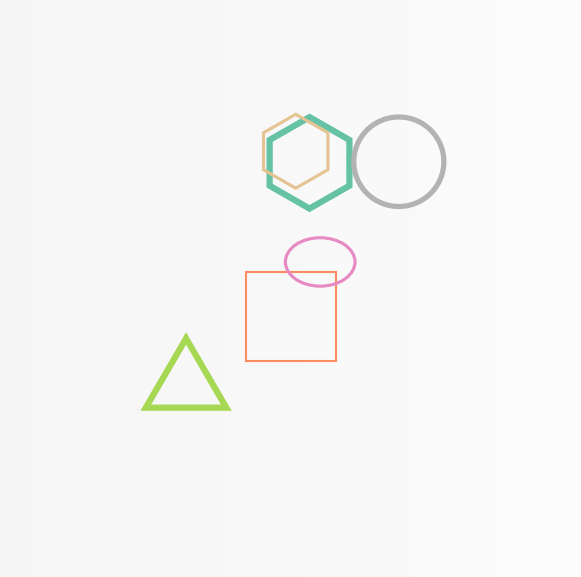[{"shape": "hexagon", "thickness": 3, "radius": 0.4, "center": [0.533, 0.717]}, {"shape": "square", "thickness": 1, "radius": 0.39, "center": [0.501, 0.451]}, {"shape": "oval", "thickness": 1.5, "radius": 0.3, "center": [0.551, 0.546]}, {"shape": "triangle", "thickness": 3, "radius": 0.4, "center": [0.32, 0.333]}, {"shape": "hexagon", "thickness": 1.5, "radius": 0.32, "center": [0.509, 0.737]}, {"shape": "circle", "thickness": 2.5, "radius": 0.39, "center": [0.686, 0.719]}]